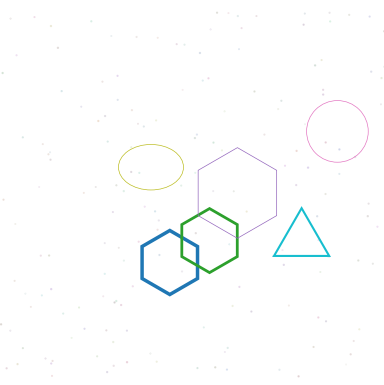[{"shape": "hexagon", "thickness": 2.5, "radius": 0.42, "center": [0.441, 0.318]}, {"shape": "hexagon", "thickness": 2, "radius": 0.42, "center": [0.544, 0.375]}, {"shape": "hexagon", "thickness": 0.5, "radius": 0.59, "center": [0.617, 0.499]}, {"shape": "circle", "thickness": 0.5, "radius": 0.4, "center": [0.876, 0.659]}, {"shape": "oval", "thickness": 0.5, "radius": 0.42, "center": [0.392, 0.566]}, {"shape": "triangle", "thickness": 1.5, "radius": 0.41, "center": [0.783, 0.377]}]